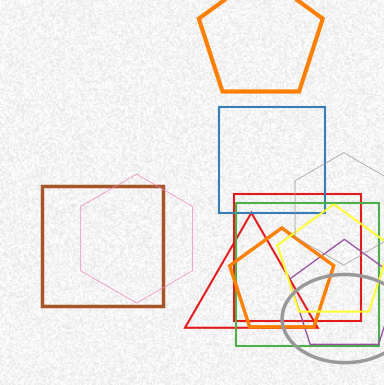[{"shape": "square", "thickness": 1.5, "radius": 0.83, "center": [0.773, 0.33]}, {"shape": "triangle", "thickness": 1.5, "radius": 1.0, "center": [0.653, 0.248]}, {"shape": "square", "thickness": 1.5, "radius": 0.69, "center": [0.707, 0.585]}, {"shape": "square", "thickness": 1.5, "radius": 0.93, "center": [0.798, 0.287]}, {"shape": "pentagon", "thickness": 1, "radius": 0.75, "center": [0.894, 0.228]}, {"shape": "pentagon", "thickness": 3, "radius": 0.85, "center": [0.677, 0.899]}, {"shape": "pentagon", "thickness": 2.5, "radius": 0.71, "center": [0.732, 0.266]}, {"shape": "pentagon", "thickness": 1.5, "radius": 0.77, "center": [0.867, 0.315]}, {"shape": "square", "thickness": 2.5, "radius": 0.78, "center": [0.266, 0.361]}, {"shape": "hexagon", "thickness": 0.5, "radius": 0.84, "center": [0.355, 0.38]}, {"shape": "hexagon", "thickness": 0.5, "radius": 0.73, "center": [0.893, 0.457]}, {"shape": "oval", "thickness": 2.5, "radius": 0.82, "center": [0.896, 0.173]}]